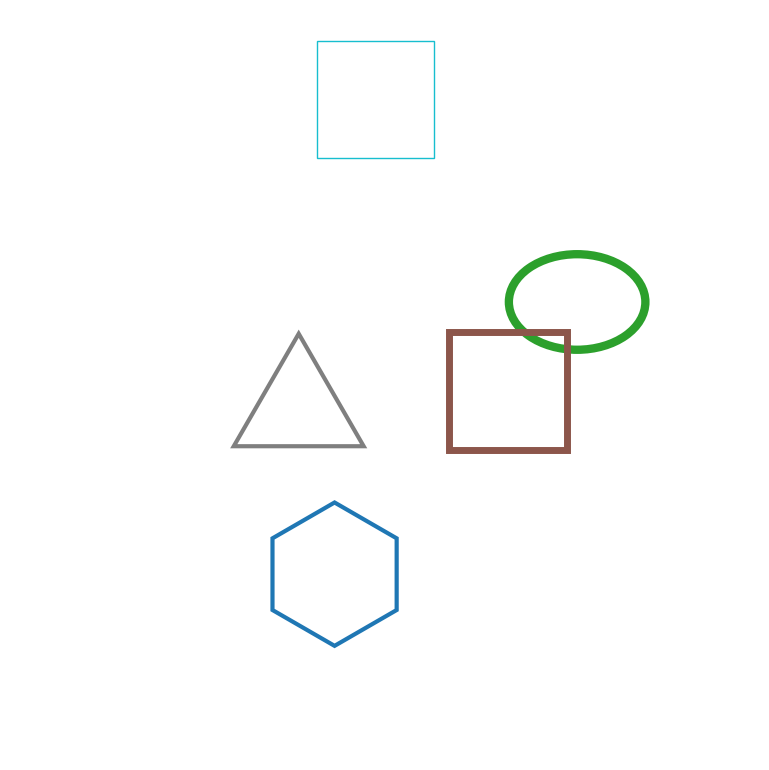[{"shape": "hexagon", "thickness": 1.5, "radius": 0.47, "center": [0.435, 0.254]}, {"shape": "oval", "thickness": 3, "radius": 0.44, "center": [0.75, 0.608]}, {"shape": "square", "thickness": 2.5, "radius": 0.38, "center": [0.66, 0.492]}, {"shape": "triangle", "thickness": 1.5, "radius": 0.49, "center": [0.388, 0.469]}, {"shape": "square", "thickness": 0.5, "radius": 0.38, "center": [0.488, 0.871]}]